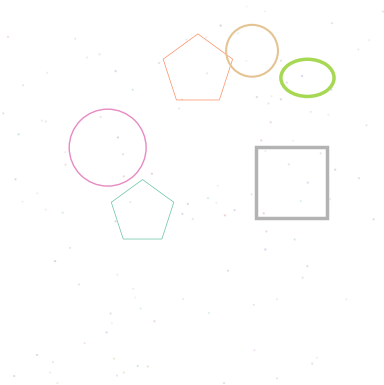[{"shape": "pentagon", "thickness": 0.5, "radius": 0.43, "center": [0.37, 0.448]}, {"shape": "pentagon", "thickness": 0.5, "radius": 0.47, "center": [0.514, 0.817]}, {"shape": "circle", "thickness": 1, "radius": 0.5, "center": [0.28, 0.617]}, {"shape": "oval", "thickness": 2.5, "radius": 0.35, "center": [0.799, 0.798]}, {"shape": "circle", "thickness": 1.5, "radius": 0.34, "center": [0.655, 0.868]}, {"shape": "square", "thickness": 2.5, "radius": 0.46, "center": [0.757, 0.526]}]